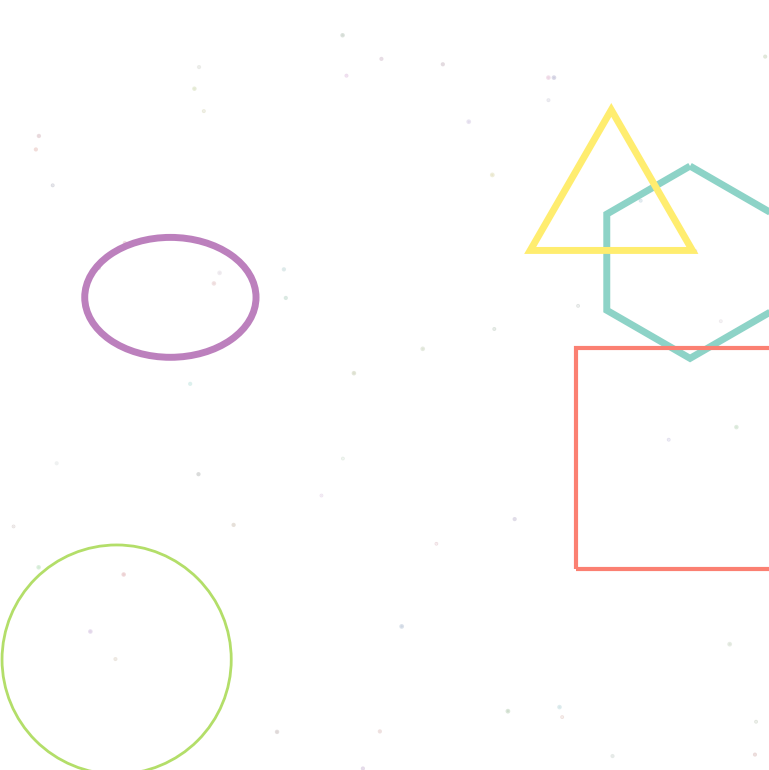[{"shape": "hexagon", "thickness": 2.5, "radius": 0.62, "center": [0.896, 0.659]}, {"shape": "square", "thickness": 1.5, "radius": 0.72, "center": [0.891, 0.405]}, {"shape": "circle", "thickness": 1, "radius": 0.74, "center": [0.151, 0.143]}, {"shape": "oval", "thickness": 2.5, "radius": 0.56, "center": [0.221, 0.614]}, {"shape": "triangle", "thickness": 2.5, "radius": 0.61, "center": [0.794, 0.736]}]